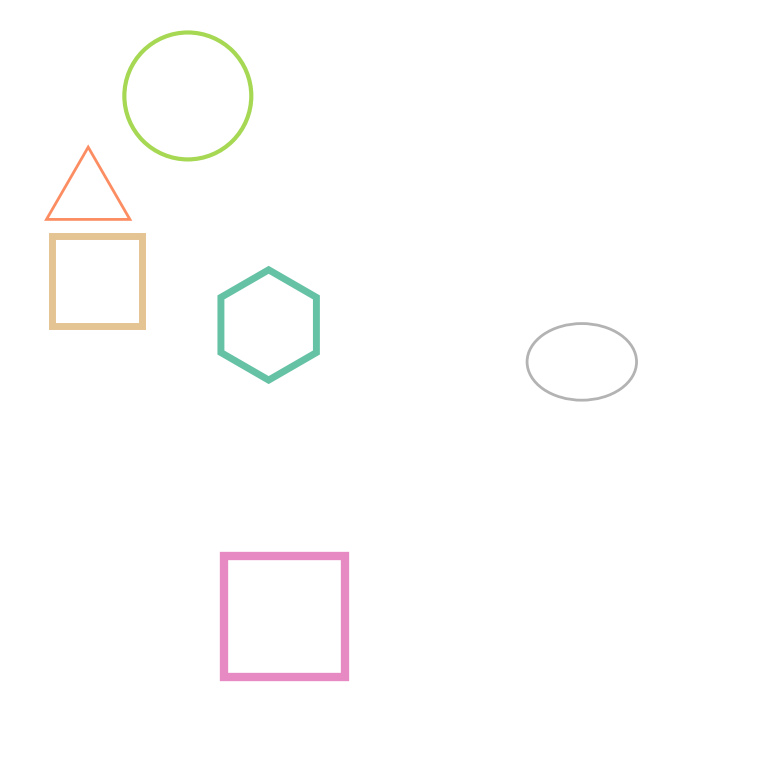[{"shape": "hexagon", "thickness": 2.5, "radius": 0.36, "center": [0.349, 0.578]}, {"shape": "triangle", "thickness": 1, "radius": 0.31, "center": [0.115, 0.746]}, {"shape": "square", "thickness": 3, "radius": 0.39, "center": [0.37, 0.199]}, {"shape": "circle", "thickness": 1.5, "radius": 0.41, "center": [0.244, 0.875]}, {"shape": "square", "thickness": 2.5, "radius": 0.29, "center": [0.126, 0.635]}, {"shape": "oval", "thickness": 1, "radius": 0.36, "center": [0.756, 0.53]}]